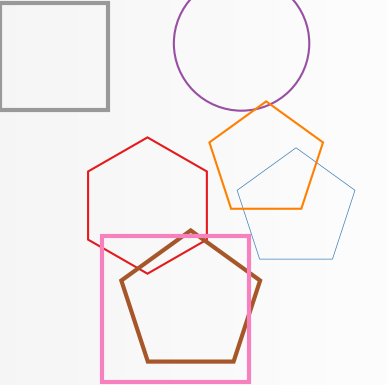[{"shape": "hexagon", "thickness": 1.5, "radius": 0.88, "center": [0.381, 0.466]}, {"shape": "pentagon", "thickness": 0.5, "radius": 0.8, "center": [0.764, 0.456]}, {"shape": "circle", "thickness": 1.5, "radius": 0.87, "center": [0.623, 0.887]}, {"shape": "pentagon", "thickness": 1.5, "radius": 0.77, "center": [0.687, 0.582]}, {"shape": "pentagon", "thickness": 3, "radius": 0.94, "center": [0.492, 0.213]}, {"shape": "square", "thickness": 3, "radius": 0.95, "center": [0.453, 0.198]}, {"shape": "square", "thickness": 3, "radius": 0.7, "center": [0.14, 0.853]}]